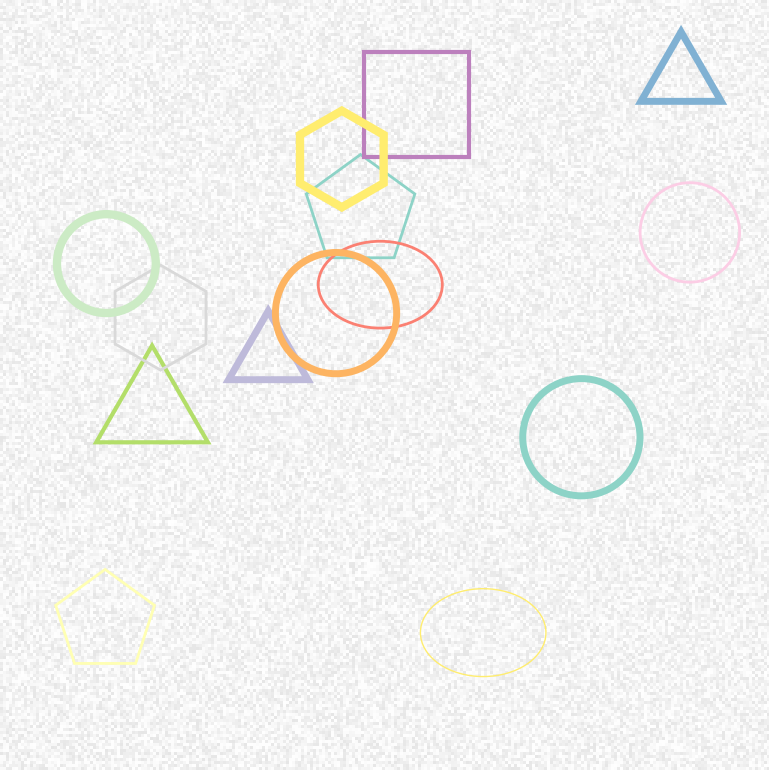[{"shape": "circle", "thickness": 2.5, "radius": 0.38, "center": [0.755, 0.432]}, {"shape": "pentagon", "thickness": 1, "radius": 0.37, "center": [0.468, 0.725]}, {"shape": "pentagon", "thickness": 1, "radius": 0.34, "center": [0.136, 0.193]}, {"shape": "triangle", "thickness": 2.5, "radius": 0.3, "center": [0.348, 0.537]}, {"shape": "oval", "thickness": 1, "radius": 0.4, "center": [0.494, 0.63]}, {"shape": "triangle", "thickness": 2.5, "radius": 0.3, "center": [0.885, 0.898]}, {"shape": "circle", "thickness": 2.5, "radius": 0.39, "center": [0.436, 0.593]}, {"shape": "triangle", "thickness": 1.5, "radius": 0.42, "center": [0.197, 0.467]}, {"shape": "circle", "thickness": 1, "radius": 0.32, "center": [0.896, 0.698]}, {"shape": "hexagon", "thickness": 1, "radius": 0.34, "center": [0.209, 0.588]}, {"shape": "square", "thickness": 1.5, "radius": 0.34, "center": [0.541, 0.864]}, {"shape": "circle", "thickness": 3, "radius": 0.32, "center": [0.138, 0.658]}, {"shape": "oval", "thickness": 0.5, "radius": 0.41, "center": [0.628, 0.178]}, {"shape": "hexagon", "thickness": 3, "radius": 0.31, "center": [0.444, 0.794]}]